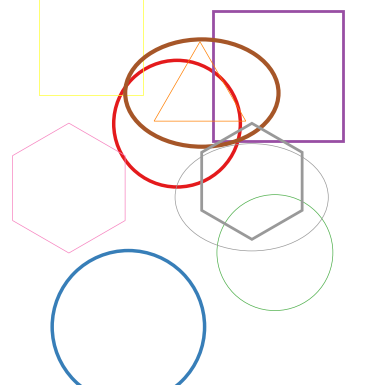[{"shape": "circle", "thickness": 2.5, "radius": 0.82, "center": [0.46, 0.679]}, {"shape": "circle", "thickness": 2.5, "radius": 0.99, "center": [0.333, 0.151]}, {"shape": "circle", "thickness": 0.5, "radius": 0.75, "center": [0.714, 0.344]}, {"shape": "square", "thickness": 2, "radius": 0.85, "center": [0.722, 0.802]}, {"shape": "triangle", "thickness": 0.5, "radius": 0.69, "center": [0.519, 0.754]}, {"shape": "square", "thickness": 0.5, "radius": 0.67, "center": [0.237, 0.889]}, {"shape": "oval", "thickness": 3, "radius": 1.0, "center": [0.524, 0.758]}, {"shape": "hexagon", "thickness": 0.5, "radius": 0.84, "center": [0.179, 0.511]}, {"shape": "hexagon", "thickness": 2, "radius": 0.75, "center": [0.654, 0.529]}, {"shape": "oval", "thickness": 0.5, "radius": 0.99, "center": [0.654, 0.488]}]